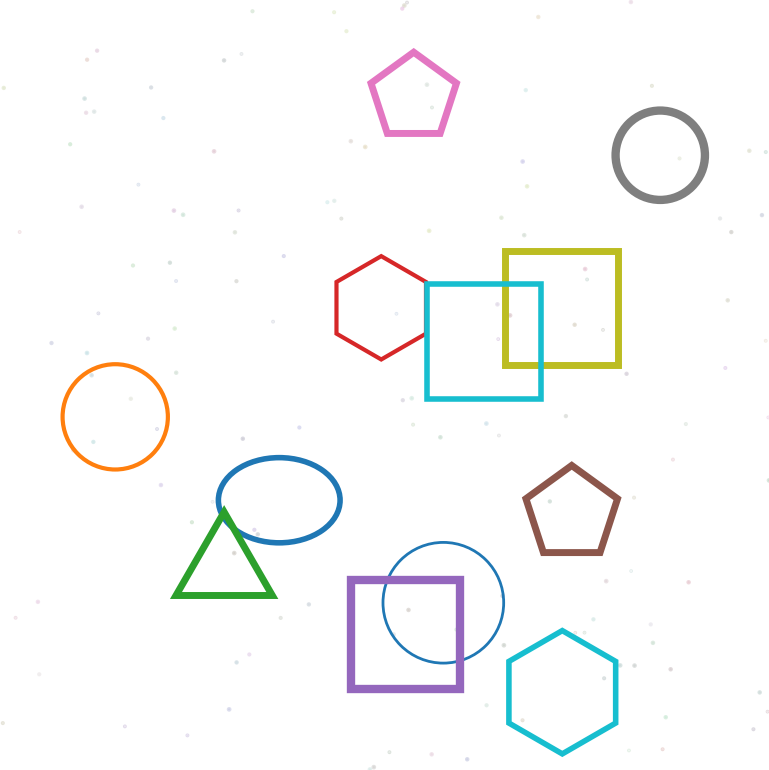[{"shape": "oval", "thickness": 2, "radius": 0.4, "center": [0.363, 0.35]}, {"shape": "circle", "thickness": 1, "radius": 0.39, "center": [0.576, 0.217]}, {"shape": "circle", "thickness": 1.5, "radius": 0.34, "center": [0.15, 0.459]}, {"shape": "triangle", "thickness": 2.5, "radius": 0.36, "center": [0.291, 0.263]}, {"shape": "hexagon", "thickness": 1.5, "radius": 0.34, "center": [0.495, 0.6]}, {"shape": "square", "thickness": 3, "radius": 0.35, "center": [0.526, 0.176]}, {"shape": "pentagon", "thickness": 2.5, "radius": 0.31, "center": [0.743, 0.333]}, {"shape": "pentagon", "thickness": 2.5, "radius": 0.29, "center": [0.537, 0.874]}, {"shape": "circle", "thickness": 3, "radius": 0.29, "center": [0.857, 0.798]}, {"shape": "square", "thickness": 2.5, "radius": 0.37, "center": [0.729, 0.6]}, {"shape": "square", "thickness": 2, "radius": 0.37, "center": [0.628, 0.556]}, {"shape": "hexagon", "thickness": 2, "radius": 0.4, "center": [0.73, 0.101]}]